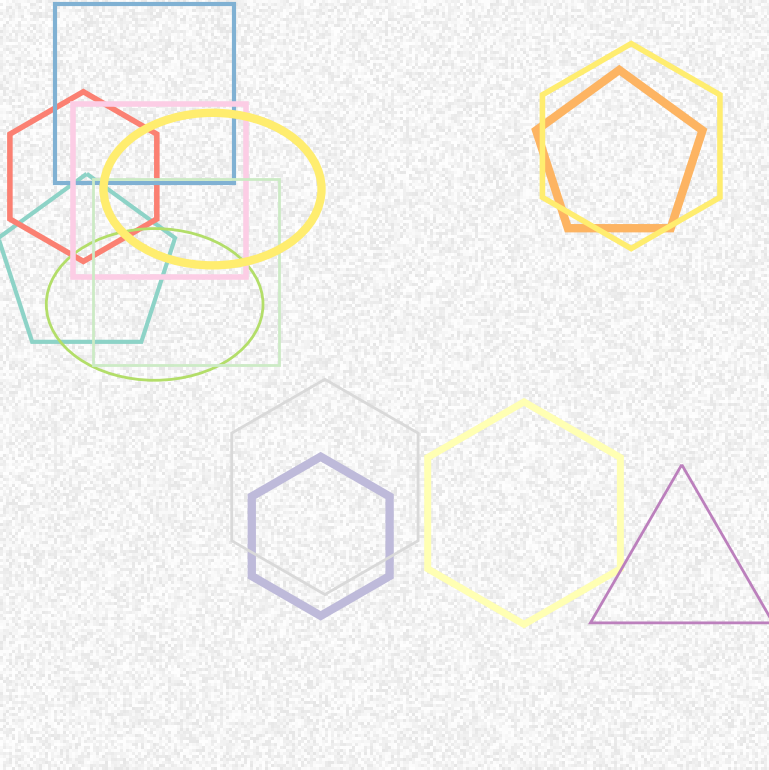[{"shape": "pentagon", "thickness": 1.5, "radius": 0.6, "center": [0.113, 0.654]}, {"shape": "hexagon", "thickness": 2.5, "radius": 0.72, "center": [0.681, 0.334]}, {"shape": "hexagon", "thickness": 3, "radius": 0.52, "center": [0.416, 0.304]}, {"shape": "hexagon", "thickness": 2, "radius": 0.55, "center": [0.108, 0.771]}, {"shape": "square", "thickness": 1.5, "radius": 0.58, "center": [0.188, 0.879]}, {"shape": "pentagon", "thickness": 3, "radius": 0.57, "center": [0.804, 0.796]}, {"shape": "oval", "thickness": 1, "radius": 0.7, "center": [0.201, 0.605]}, {"shape": "square", "thickness": 2, "radius": 0.56, "center": [0.208, 0.752]}, {"shape": "hexagon", "thickness": 1, "radius": 0.7, "center": [0.422, 0.368]}, {"shape": "triangle", "thickness": 1, "radius": 0.68, "center": [0.885, 0.26]}, {"shape": "square", "thickness": 1, "radius": 0.6, "center": [0.242, 0.647]}, {"shape": "oval", "thickness": 3, "radius": 0.71, "center": [0.276, 0.754]}, {"shape": "hexagon", "thickness": 2, "radius": 0.67, "center": [0.82, 0.81]}]